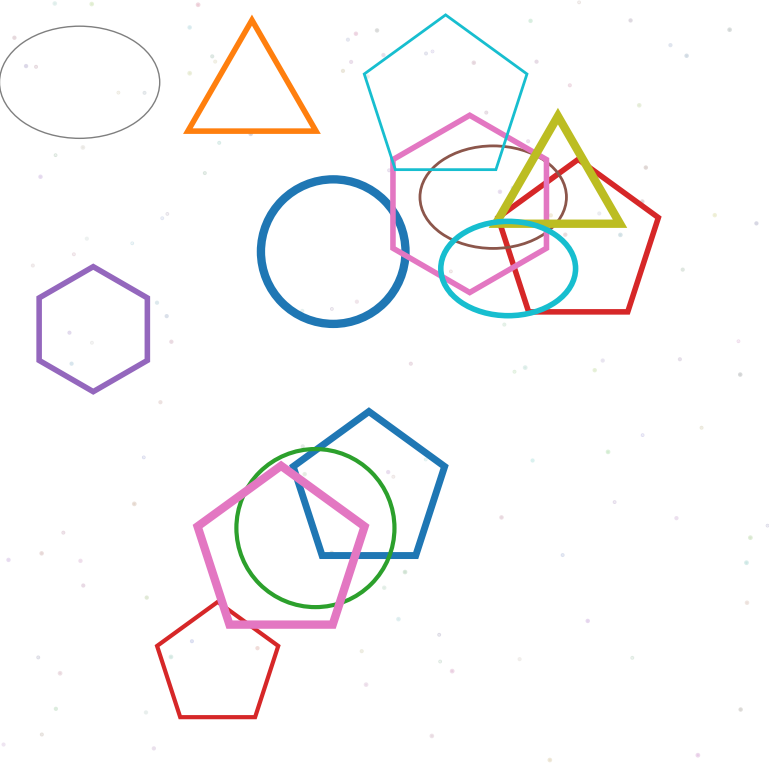[{"shape": "pentagon", "thickness": 2.5, "radius": 0.52, "center": [0.479, 0.362]}, {"shape": "circle", "thickness": 3, "radius": 0.47, "center": [0.433, 0.673]}, {"shape": "triangle", "thickness": 2, "radius": 0.48, "center": [0.327, 0.878]}, {"shape": "circle", "thickness": 1.5, "radius": 0.51, "center": [0.41, 0.314]}, {"shape": "pentagon", "thickness": 2, "radius": 0.55, "center": [0.751, 0.684]}, {"shape": "pentagon", "thickness": 1.5, "radius": 0.41, "center": [0.283, 0.136]}, {"shape": "hexagon", "thickness": 2, "radius": 0.41, "center": [0.121, 0.573]}, {"shape": "oval", "thickness": 1, "radius": 0.48, "center": [0.641, 0.744]}, {"shape": "hexagon", "thickness": 2, "radius": 0.58, "center": [0.61, 0.735]}, {"shape": "pentagon", "thickness": 3, "radius": 0.57, "center": [0.365, 0.281]}, {"shape": "oval", "thickness": 0.5, "radius": 0.52, "center": [0.103, 0.893]}, {"shape": "triangle", "thickness": 3, "radius": 0.47, "center": [0.725, 0.756]}, {"shape": "oval", "thickness": 2, "radius": 0.44, "center": [0.66, 0.651]}, {"shape": "pentagon", "thickness": 1, "radius": 0.56, "center": [0.579, 0.87]}]